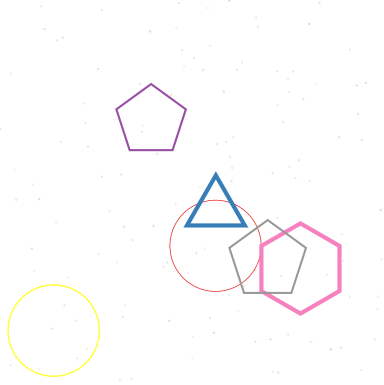[{"shape": "circle", "thickness": 0.5, "radius": 0.59, "center": [0.56, 0.362]}, {"shape": "triangle", "thickness": 3, "radius": 0.43, "center": [0.561, 0.458]}, {"shape": "pentagon", "thickness": 1.5, "radius": 0.47, "center": [0.393, 0.687]}, {"shape": "circle", "thickness": 1, "radius": 0.59, "center": [0.139, 0.141]}, {"shape": "hexagon", "thickness": 3, "radius": 0.59, "center": [0.78, 0.303]}, {"shape": "pentagon", "thickness": 1.5, "radius": 0.52, "center": [0.695, 0.324]}]